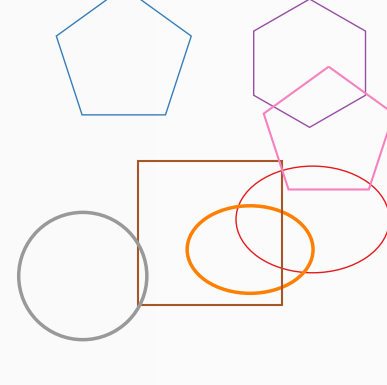[{"shape": "oval", "thickness": 1, "radius": 0.99, "center": [0.807, 0.43]}, {"shape": "pentagon", "thickness": 1, "radius": 0.92, "center": [0.319, 0.85]}, {"shape": "hexagon", "thickness": 1, "radius": 0.83, "center": [0.799, 0.836]}, {"shape": "oval", "thickness": 2.5, "radius": 0.81, "center": [0.645, 0.352]}, {"shape": "square", "thickness": 1.5, "radius": 0.94, "center": [0.542, 0.395]}, {"shape": "pentagon", "thickness": 1.5, "radius": 0.88, "center": [0.848, 0.65]}, {"shape": "circle", "thickness": 2.5, "radius": 0.83, "center": [0.214, 0.283]}]